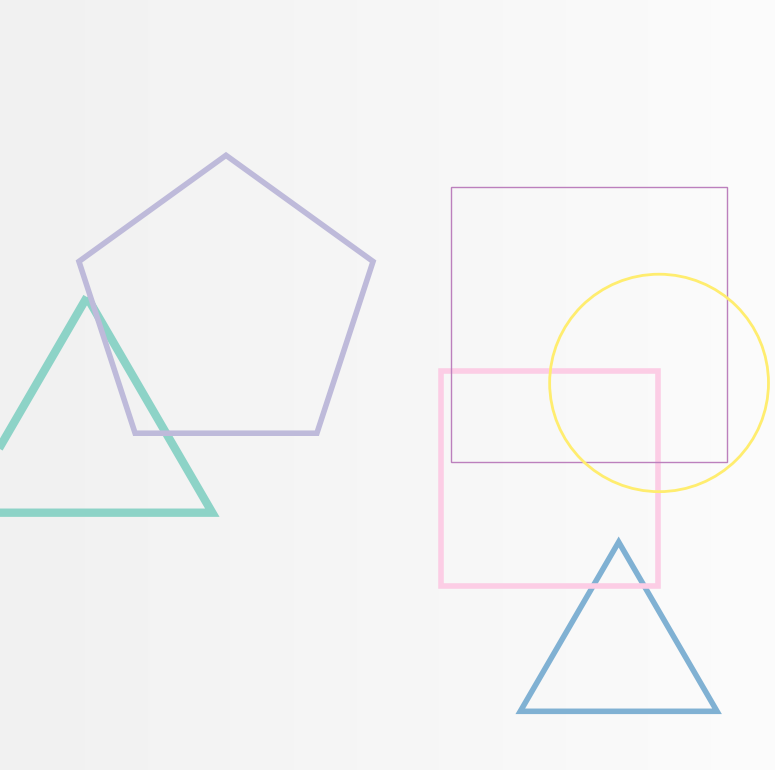[{"shape": "triangle", "thickness": 3, "radius": 0.93, "center": [0.112, 0.428]}, {"shape": "pentagon", "thickness": 2, "radius": 1.0, "center": [0.292, 0.599]}, {"shape": "triangle", "thickness": 2, "radius": 0.73, "center": [0.798, 0.15]}, {"shape": "square", "thickness": 2, "radius": 0.7, "center": [0.709, 0.379]}, {"shape": "square", "thickness": 0.5, "radius": 0.89, "center": [0.76, 0.578]}, {"shape": "circle", "thickness": 1, "radius": 0.71, "center": [0.85, 0.503]}]